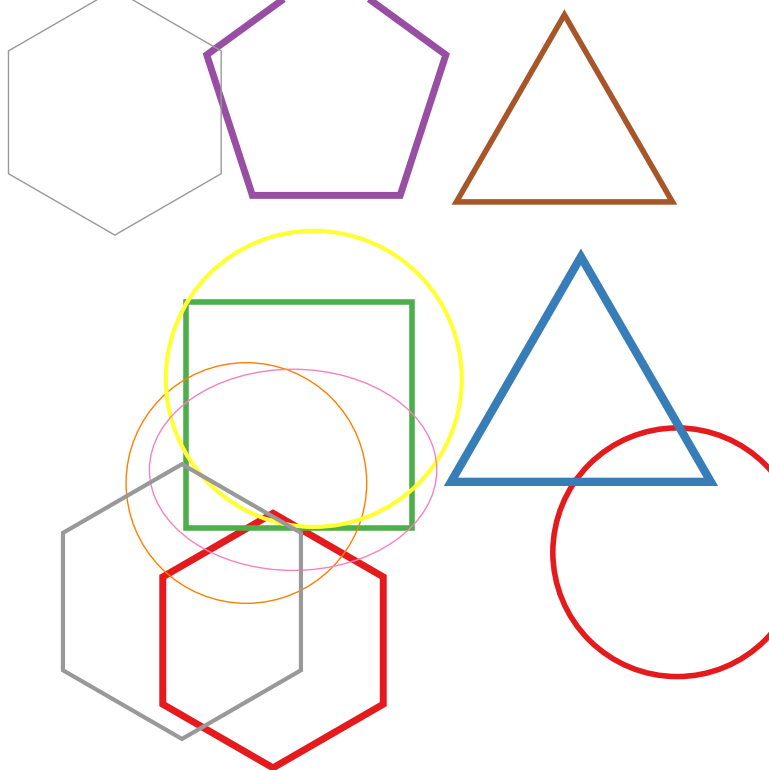[{"shape": "hexagon", "thickness": 2.5, "radius": 0.83, "center": [0.355, 0.168]}, {"shape": "circle", "thickness": 2, "radius": 0.81, "center": [0.879, 0.283]}, {"shape": "triangle", "thickness": 3, "radius": 0.97, "center": [0.754, 0.472]}, {"shape": "square", "thickness": 2, "radius": 0.73, "center": [0.388, 0.461]}, {"shape": "pentagon", "thickness": 2.5, "radius": 0.82, "center": [0.424, 0.878]}, {"shape": "circle", "thickness": 0.5, "radius": 0.78, "center": [0.32, 0.373]}, {"shape": "circle", "thickness": 1.5, "radius": 0.96, "center": [0.408, 0.508]}, {"shape": "triangle", "thickness": 2, "radius": 0.81, "center": [0.733, 0.819]}, {"shape": "oval", "thickness": 0.5, "radius": 0.93, "center": [0.381, 0.39]}, {"shape": "hexagon", "thickness": 0.5, "radius": 0.8, "center": [0.149, 0.854]}, {"shape": "hexagon", "thickness": 1.5, "radius": 0.89, "center": [0.236, 0.219]}]